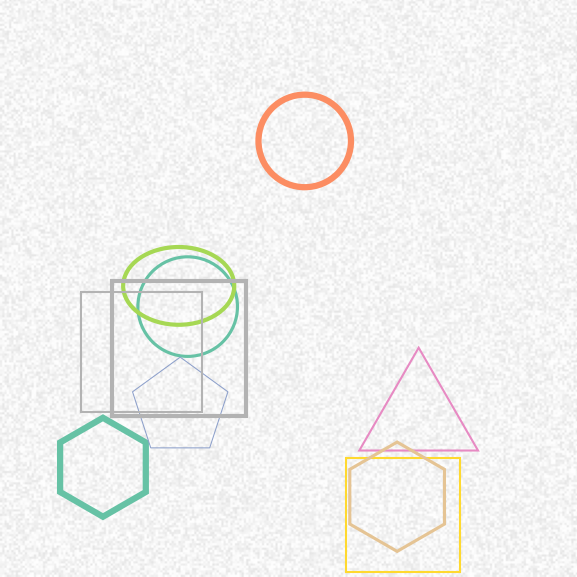[{"shape": "hexagon", "thickness": 3, "radius": 0.43, "center": [0.178, 0.19]}, {"shape": "circle", "thickness": 1.5, "radius": 0.43, "center": [0.325, 0.468]}, {"shape": "circle", "thickness": 3, "radius": 0.4, "center": [0.528, 0.755]}, {"shape": "pentagon", "thickness": 0.5, "radius": 0.43, "center": [0.312, 0.294]}, {"shape": "triangle", "thickness": 1, "radius": 0.59, "center": [0.725, 0.278]}, {"shape": "oval", "thickness": 2, "radius": 0.48, "center": [0.309, 0.504]}, {"shape": "square", "thickness": 1, "radius": 0.49, "center": [0.698, 0.107]}, {"shape": "hexagon", "thickness": 1.5, "radius": 0.47, "center": [0.688, 0.139]}, {"shape": "square", "thickness": 1, "radius": 0.52, "center": [0.245, 0.39]}, {"shape": "square", "thickness": 2, "radius": 0.58, "center": [0.31, 0.396]}]